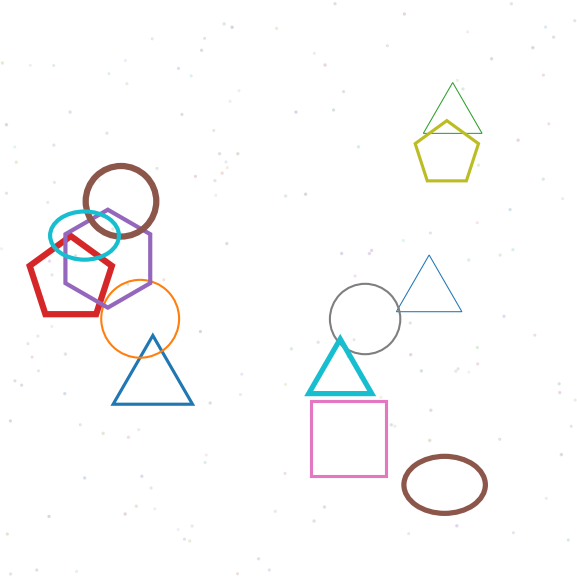[{"shape": "triangle", "thickness": 0.5, "radius": 0.33, "center": [0.743, 0.492]}, {"shape": "triangle", "thickness": 1.5, "radius": 0.4, "center": [0.265, 0.339]}, {"shape": "circle", "thickness": 1, "radius": 0.34, "center": [0.243, 0.447]}, {"shape": "triangle", "thickness": 0.5, "radius": 0.29, "center": [0.784, 0.798]}, {"shape": "pentagon", "thickness": 3, "radius": 0.37, "center": [0.123, 0.516]}, {"shape": "hexagon", "thickness": 2, "radius": 0.42, "center": [0.187, 0.551]}, {"shape": "circle", "thickness": 3, "radius": 0.31, "center": [0.21, 0.651]}, {"shape": "oval", "thickness": 2.5, "radius": 0.35, "center": [0.77, 0.16]}, {"shape": "square", "thickness": 1.5, "radius": 0.33, "center": [0.604, 0.24]}, {"shape": "circle", "thickness": 1, "radius": 0.3, "center": [0.632, 0.447]}, {"shape": "pentagon", "thickness": 1.5, "radius": 0.29, "center": [0.774, 0.733]}, {"shape": "oval", "thickness": 2, "radius": 0.3, "center": [0.146, 0.591]}, {"shape": "triangle", "thickness": 2.5, "radius": 0.32, "center": [0.589, 0.349]}]